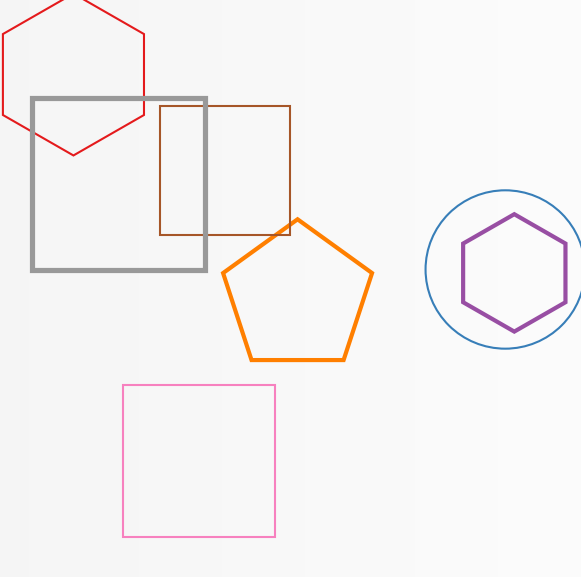[{"shape": "hexagon", "thickness": 1, "radius": 0.7, "center": [0.126, 0.87]}, {"shape": "circle", "thickness": 1, "radius": 0.69, "center": [0.869, 0.532]}, {"shape": "hexagon", "thickness": 2, "radius": 0.51, "center": [0.885, 0.527]}, {"shape": "pentagon", "thickness": 2, "radius": 0.67, "center": [0.512, 0.485]}, {"shape": "square", "thickness": 1, "radius": 0.56, "center": [0.387, 0.703]}, {"shape": "square", "thickness": 1, "radius": 0.66, "center": [0.343, 0.2]}, {"shape": "square", "thickness": 2.5, "radius": 0.75, "center": [0.203, 0.681]}]